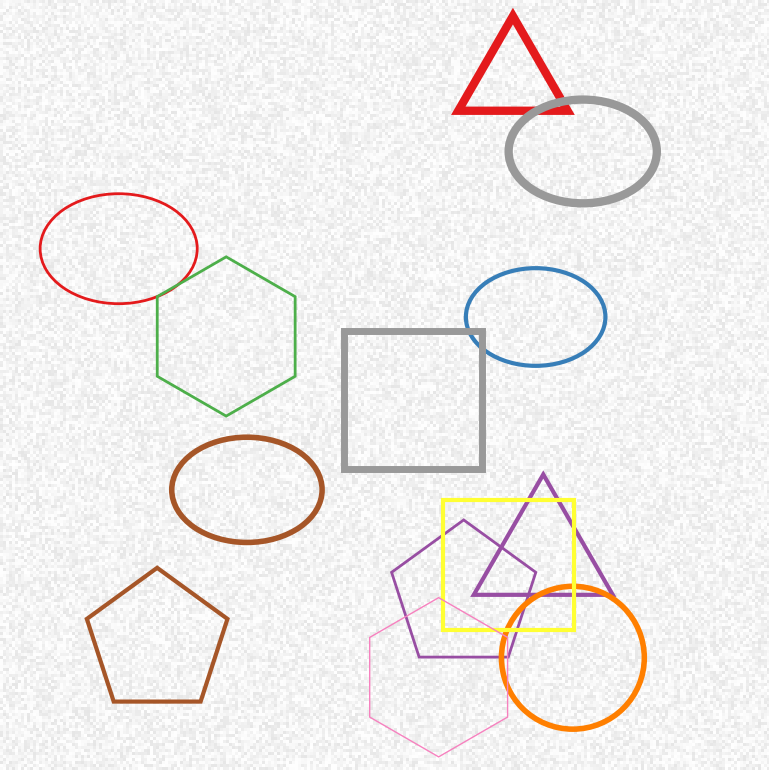[{"shape": "oval", "thickness": 1, "radius": 0.51, "center": [0.154, 0.677]}, {"shape": "triangle", "thickness": 3, "radius": 0.41, "center": [0.666, 0.897]}, {"shape": "oval", "thickness": 1.5, "radius": 0.45, "center": [0.696, 0.588]}, {"shape": "hexagon", "thickness": 1, "radius": 0.52, "center": [0.294, 0.563]}, {"shape": "pentagon", "thickness": 1, "radius": 0.49, "center": [0.602, 0.226]}, {"shape": "triangle", "thickness": 1.5, "radius": 0.52, "center": [0.706, 0.28]}, {"shape": "circle", "thickness": 2, "radius": 0.46, "center": [0.744, 0.146]}, {"shape": "square", "thickness": 1.5, "radius": 0.42, "center": [0.661, 0.266]}, {"shape": "oval", "thickness": 2, "radius": 0.49, "center": [0.321, 0.364]}, {"shape": "pentagon", "thickness": 1.5, "radius": 0.48, "center": [0.204, 0.167]}, {"shape": "hexagon", "thickness": 0.5, "radius": 0.52, "center": [0.57, 0.12]}, {"shape": "square", "thickness": 2.5, "radius": 0.45, "center": [0.537, 0.481]}, {"shape": "oval", "thickness": 3, "radius": 0.48, "center": [0.757, 0.803]}]